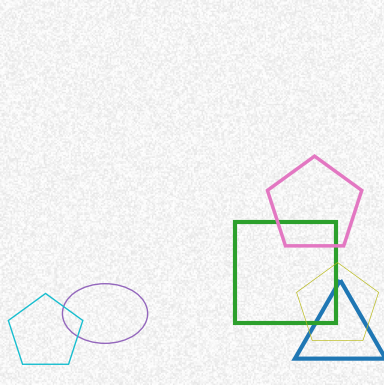[{"shape": "triangle", "thickness": 3, "radius": 0.68, "center": [0.884, 0.136]}, {"shape": "square", "thickness": 3, "radius": 0.66, "center": [0.743, 0.292]}, {"shape": "oval", "thickness": 1, "radius": 0.55, "center": [0.273, 0.186]}, {"shape": "pentagon", "thickness": 2.5, "radius": 0.64, "center": [0.817, 0.466]}, {"shape": "pentagon", "thickness": 0.5, "radius": 0.56, "center": [0.877, 0.206]}, {"shape": "pentagon", "thickness": 1, "radius": 0.51, "center": [0.118, 0.136]}]